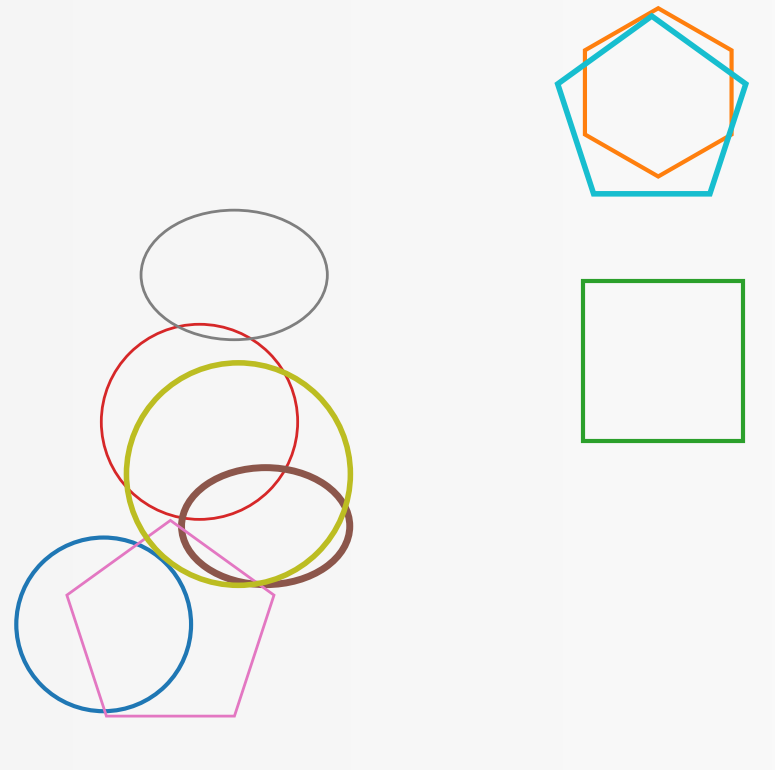[{"shape": "circle", "thickness": 1.5, "radius": 0.56, "center": [0.134, 0.189]}, {"shape": "hexagon", "thickness": 1.5, "radius": 0.55, "center": [0.849, 0.88]}, {"shape": "square", "thickness": 1.5, "radius": 0.52, "center": [0.855, 0.531]}, {"shape": "circle", "thickness": 1, "radius": 0.63, "center": [0.257, 0.452]}, {"shape": "oval", "thickness": 2.5, "radius": 0.54, "center": [0.343, 0.317]}, {"shape": "pentagon", "thickness": 1, "radius": 0.7, "center": [0.22, 0.184]}, {"shape": "oval", "thickness": 1, "radius": 0.6, "center": [0.302, 0.643]}, {"shape": "circle", "thickness": 2, "radius": 0.72, "center": [0.308, 0.384]}, {"shape": "pentagon", "thickness": 2, "radius": 0.64, "center": [0.841, 0.852]}]